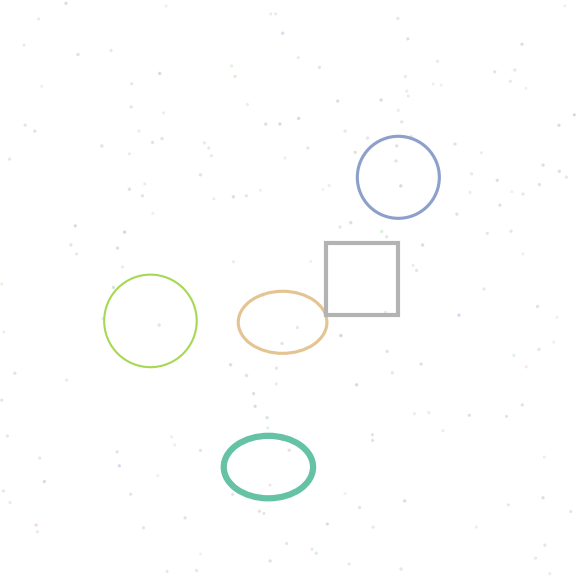[{"shape": "oval", "thickness": 3, "radius": 0.39, "center": [0.465, 0.19]}, {"shape": "circle", "thickness": 1.5, "radius": 0.36, "center": [0.69, 0.692]}, {"shape": "circle", "thickness": 1, "radius": 0.4, "center": [0.261, 0.443]}, {"shape": "oval", "thickness": 1.5, "radius": 0.38, "center": [0.489, 0.441]}, {"shape": "square", "thickness": 2, "radius": 0.31, "center": [0.627, 0.516]}]